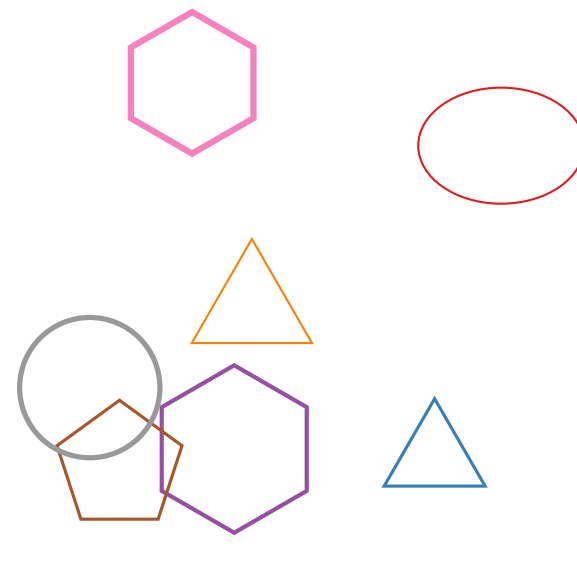[{"shape": "oval", "thickness": 1, "radius": 0.72, "center": [0.868, 0.747]}, {"shape": "triangle", "thickness": 1.5, "radius": 0.5, "center": [0.753, 0.208]}, {"shape": "hexagon", "thickness": 2, "radius": 0.72, "center": [0.406, 0.222]}, {"shape": "triangle", "thickness": 1, "radius": 0.6, "center": [0.436, 0.465]}, {"shape": "pentagon", "thickness": 1.5, "radius": 0.57, "center": [0.207, 0.192]}, {"shape": "hexagon", "thickness": 3, "radius": 0.61, "center": [0.333, 0.856]}, {"shape": "circle", "thickness": 2.5, "radius": 0.61, "center": [0.155, 0.328]}]